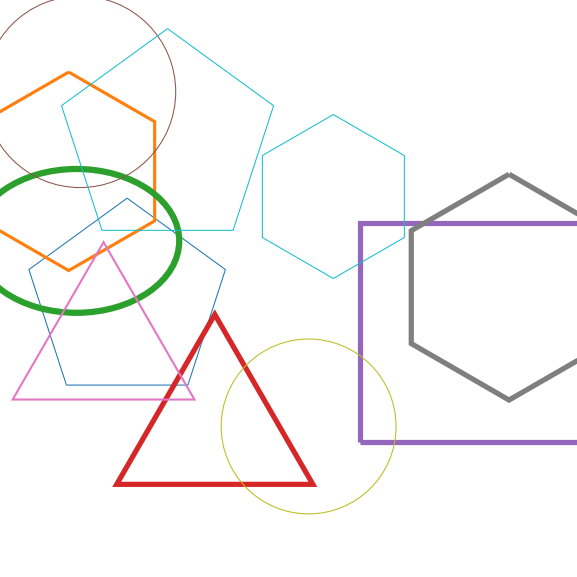[{"shape": "pentagon", "thickness": 0.5, "radius": 0.89, "center": [0.22, 0.477]}, {"shape": "hexagon", "thickness": 1.5, "radius": 0.86, "center": [0.119, 0.702]}, {"shape": "oval", "thickness": 3, "radius": 0.89, "center": [0.132, 0.582]}, {"shape": "triangle", "thickness": 2.5, "radius": 0.98, "center": [0.372, 0.259]}, {"shape": "square", "thickness": 2.5, "radius": 0.95, "center": [0.813, 0.423]}, {"shape": "circle", "thickness": 0.5, "radius": 0.83, "center": [0.138, 0.84]}, {"shape": "triangle", "thickness": 1, "radius": 0.91, "center": [0.179, 0.398]}, {"shape": "hexagon", "thickness": 2.5, "radius": 0.98, "center": [0.881, 0.502]}, {"shape": "circle", "thickness": 0.5, "radius": 0.76, "center": [0.534, 0.261]}, {"shape": "hexagon", "thickness": 0.5, "radius": 0.71, "center": [0.577, 0.659]}, {"shape": "pentagon", "thickness": 0.5, "radius": 0.97, "center": [0.29, 0.756]}]